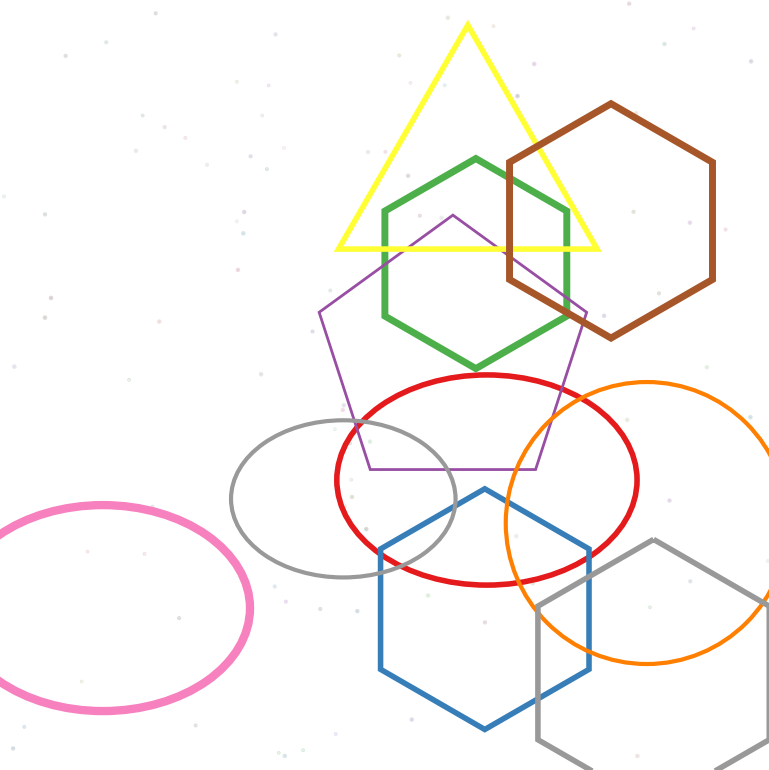[{"shape": "oval", "thickness": 2, "radius": 0.97, "center": [0.632, 0.377]}, {"shape": "hexagon", "thickness": 2, "radius": 0.78, "center": [0.63, 0.209]}, {"shape": "hexagon", "thickness": 2.5, "radius": 0.68, "center": [0.618, 0.658]}, {"shape": "pentagon", "thickness": 1, "radius": 0.91, "center": [0.588, 0.538]}, {"shape": "circle", "thickness": 1.5, "radius": 0.92, "center": [0.84, 0.321]}, {"shape": "triangle", "thickness": 2, "radius": 0.97, "center": [0.608, 0.773]}, {"shape": "hexagon", "thickness": 2.5, "radius": 0.76, "center": [0.794, 0.713]}, {"shape": "oval", "thickness": 3, "radius": 0.96, "center": [0.134, 0.21]}, {"shape": "hexagon", "thickness": 2, "radius": 0.87, "center": [0.849, 0.126]}, {"shape": "oval", "thickness": 1.5, "radius": 0.73, "center": [0.446, 0.352]}]